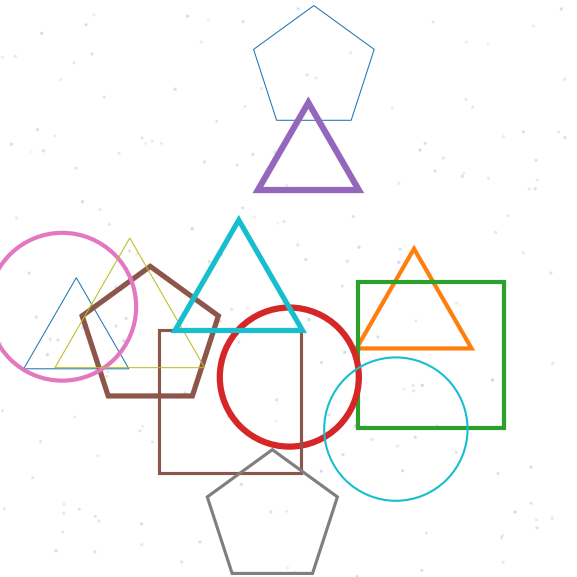[{"shape": "triangle", "thickness": 0.5, "radius": 0.53, "center": [0.132, 0.413]}, {"shape": "pentagon", "thickness": 0.5, "radius": 0.55, "center": [0.544, 0.88]}, {"shape": "triangle", "thickness": 2, "radius": 0.58, "center": [0.717, 0.453]}, {"shape": "square", "thickness": 2, "radius": 0.63, "center": [0.746, 0.385]}, {"shape": "circle", "thickness": 3, "radius": 0.6, "center": [0.501, 0.346]}, {"shape": "triangle", "thickness": 3, "radius": 0.5, "center": [0.534, 0.721]}, {"shape": "pentagon", "thickness": 2.5, "radius": 0.62, "center": [0.26, 0.414]}, {"shape": "square", "thickness": 1.5, "radius": 0.62, "center": [0.399, 0.304]}, {"shape": "circle", "thickness": 2, "radius": 0.64, "center": [0.108, 0.468]}, {"shape": "pentagon", "thickness": 1.5, "radius": 0.59, "center": [0.472, 0.102]}, {"shape": "triangle", "thickness": 0.5, "radius": 0.75, "center": [0.225, 0.437]}, {"shape": "circle", "thickness": 1, "radius": 0.62, "center": [0.685, 0.256]}, {"shape": "triangle", "thickness": 2.5, "radius": 0.64, "center": [0.413, 0.491]}]